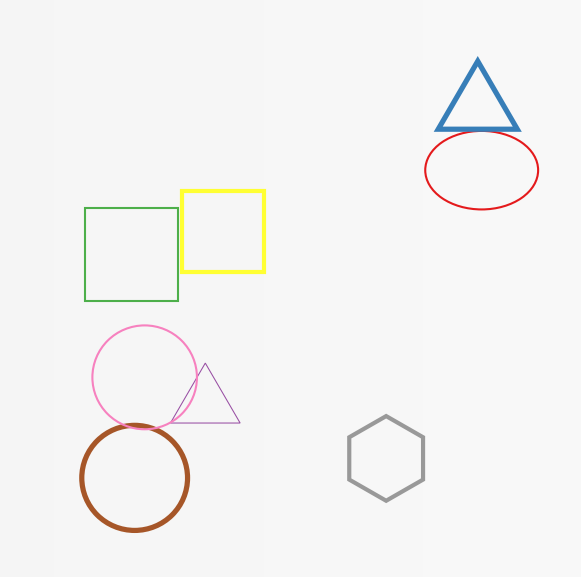[{"shape": "oval", "thickness": 1, "radius": 0.49, "center": [0.829, 0.704]}, {"shape": "triangle", "thickness": 2.5, "radius": 0.39, "center": [0.822, 0.815]}, {"shape": "square", "thickness": 1, "radius": 0.4, "center": [0.226, 0.558]}, {"shape": "triangle", "thickness": 0.5, "radius": 0.35, "center": [0.353, 0.301]}, {"shape": "square", "thickness": 2, "radius": 0.35, "center": [0.384, 0.598]}, {"shape": "circle", "thickness": 2.5, "radius": 0.45, "center": [0.232, 0.172]}, {"shape": "circle", "thickness": 1, "radius": 0.45, "center": [0.249, 0.346]}, {"shape": "hexagon", "thickness": 2, "radius": 0.37, "center": [0.664, 0.205]}]